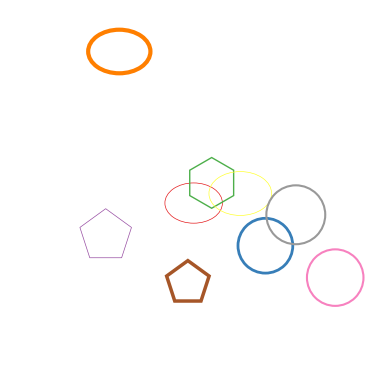[{"shape": "oval", "thickness": 0.5, "radius": 0.37, "center": [0.503, 0.473]}, {"shape": "circle", "thickness": 2, "radius": 0.36, "center": [0.689, 0.362]}, {"shape": "hexagon", "thickness": 1, "radius": 0.33, "center": [0.55, 0.525]}, {"shape": "pentagon", "thickness": 0.5, "radius": 0.35, "center": [0.275, 0.387]}, {"shape": "oval", "thickness": 3, "radius": 0.4, "center": [0.31, 0.866]}, {"shape": "oval", "thickness": 0.5, "radius": 0.41, "center": [0.624, 0.497]}, {"shape": "pentagon", "thickness": 2.5, "radius": 0.29, "center": [0.488, 0.265]}, {"shape": "circle", "thickness": 1.5, "radius": 0.37, "center": [0.871, 0.279]}, {"shape": "circle", "thickness": 1.5, "radius": 0.38, "center": [0.768, 0.442]}]